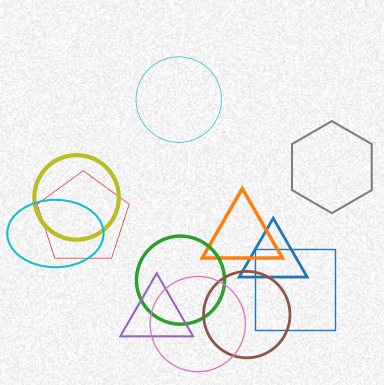[{"shape": "square", "thickness": 1, "radius": 0.52, "center": [0.766, 0.248]}, {"shape": "triangle", "thickness": 2, "radius": 0.51, "center": [0.71, 0.331]}, {"shape": "triangle", "thickness": 2.5, "radius": 0.6, "center": [0.629, 0.39]}, {"shape": "circle", "thickness": 2.5, "radius": 0.57, "center": [0.469, 0.272]}, {"shape": "pentagon", "thickness": 0.5, "radius": 0.63, "center": [0.216, 0.431]}, {"shape": "triangle", "thickness": 1.5, "radius": 0.55, "center": [0.407, 0.181]}, {"shape": "circle", "thickness": 2, "radius": 0.56, "center": [0.641, 0.183]}, {"shape": "circle", "thickness": 1, "radius": 0.62, "center": [0.514, 0.158]}, {"shape": "hexagon", "thickness": 1.5, "radius": 0.6, "center": [0.862, 0.566]}, {"shape": "circle", "thickness": 3, "radius": 0.55, "center": [0.199, 0.487]}, {"shape": "circle", "thickness": 0.5, "radius": 0.56, "center": [0.464, 0.741]}, {"shape": "oval", "thickness": 1.5, "radius": 0.63, "center": [0.144, 0.394]}]